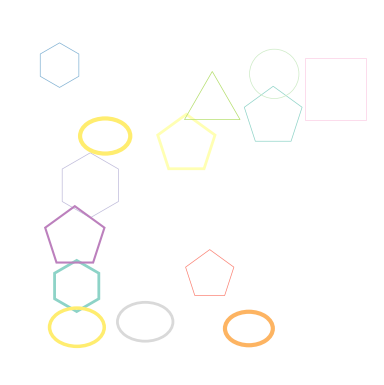[{"shape": "pentagon", "thickness": 0.5, "radius": 0.39, "center": [0.71, 0.697]}, {"shape": "hexagon", "thickness": 2, "radius": 0.33, "center": [0.199, 0.257]}, {"shape": "pentagon", "thickness": 2, "radius": 0.39, "center": [0.484, 0.625]}, {"shape": "hexagon", "thickness": 0.5, "radius": 0.42, "center": [0.235, 0.519]}, {"shape": "pentagon", "thickness": 0.5, "radius": 0.33, "center": [0.545, 0.286]}, {"shape": "hexagon", "thickness": 0.5, "radius": 0.29, "center": [0.155, 0.831]}, {"shape": "oval", "thickness": 3, "radius": 0.31, "center": [0.646, 0.147]}, {"shape": "triangle", "thickness": 0.5, "radius": 0.42, "center": [0.551, 0.731]}, {"shape": "square", "thickness": 0.5, "radius": 0.4, "center": [0.872, 0.77]}, {"shape": "oval", "thickness": 2, "radius": 0.36, "center": [0.377, 0.164]}, {"shape": "pentagon", "thickness": 1.5, "radius": 0.4, "center": [0.194, 0.384]}, {"shape": "circle", "thickness": 0.5, "radius": 0.32, "center": [0.712, 0.808]}, {"shape": "oval", "thickness": 2.5, "radius": 0.36, "center": [0.2, 0.15]}, {"shape": "oval", "thickness": 3, "radius": 0.33, "center": [0.273, 0.647]}]